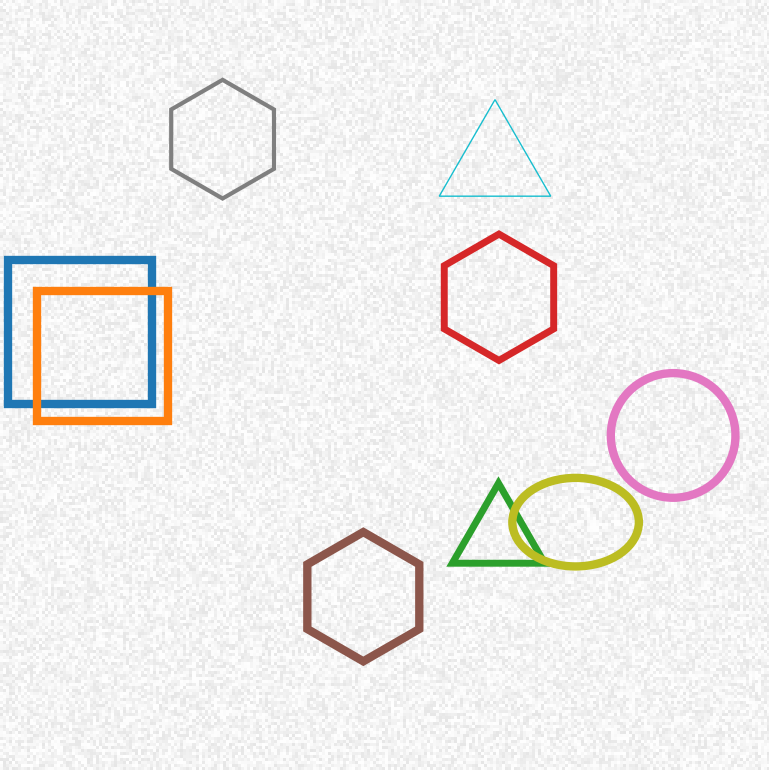[{"shape": "square", "thickness": 3, "radius": 0.47, "center": [0.104, 0.569]}, {"shape": "square", "thickness": 3, "radius": 0.42, "center": [0.133, 0.538]}, {"shape": "triangle", "thickness": 2.5, "radius": 0.35, "center": [0.647, 0.303]}, {"shape": "hexagon", "thickness": 2.5, "radius": 0.41, "center": [0.648, 0.614]}, {"shape": "hexagon", "thickness": 3, "radius": 0.42, "center": [0.472, 0.225]}, {"shape": "circle", "thickness": 3, "radius": 0.4, "center": [0.874, 0.435]}, {"shape": "hexagon", "thickness": 1.5, "radius": 0.39, "center": [0.289, 0.819]}, {"shape": "oval", "thickness": 3, "radius": 0.41, "center": [0.748, 0.322]}, {"shape": "triangle", "thickness": 0.5, "radius": 0.42, "center": [0.643, 0.787]}]